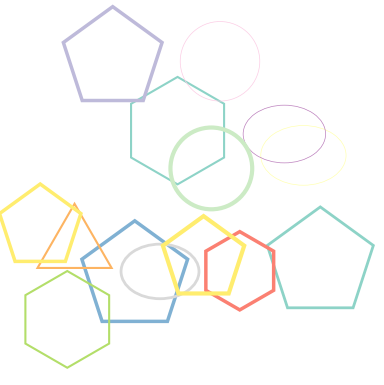[{"shape": "pentagon", "thickness": 2, "radius": 0.72, "center": [0.832, 0.318]}, {"shape": "hexagon", "thickness": 1.5, "radius": 0.7, "center": [0.461, 0.661]}, {"shape": "oval", "thickness": 0.5, "radius": 0.55, "center": [0.788, 0.596]}, {"shape": "pentagon", "thickness": 2.5, "radius": 0.67, "center": [0.293, 0.848]}, {"shape": "hexagon", "thickness": 2.5, "radius": 0.51, "center": [0.623, 0.297]}, {"shape": "pentagon", "thickness": 2.5, "radius": 0.72, "center": [0.35, 0.282]}, {"shape": "triangle", "thickness": 1.5, "radius": 0.56, "center": [0.194, 0.36]}, {"shape": "hexagon", "thickness": 1.5, "radius": 0.63, "center": [0.175, 0.17]}, {"shape": "circle", "thickness": 0.5, "radius": 0.52, "center": [0.571, 0.841]}, {"shape": "oval", "thickness": 2, "radius": 0.51, "center": [0.416, 0.295]}, {"shape": "oval", "thickness": 0.5, "radius": 0.54, "center": [0.739, 0.652]}, {"shape": "circle", "thickness": 3, "radius": 0.53, "center": [0.549, 0.563]}, {"shape": "pentagon", "thickness": 3, "radius": 0.56, "center": [0.529, 0.328]}, {"shape": "pentagon", "thickness": 2.5, "radius": 0.56, "center": [0.104, 0.411]}]